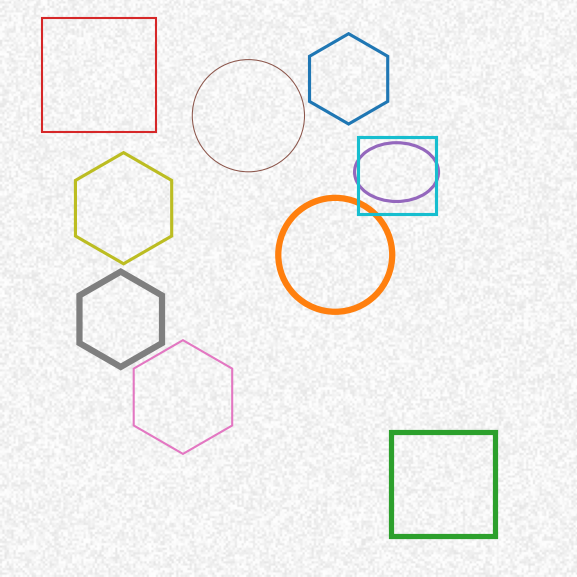[{"shape": "hexagon", "thickness": 1.5, "radius": 0.39, "center": [0.604, 0.863]}, {"shape": "circle", "thickness": 3, "radius": 0.49, "center": [0.581, 0.558]}, {"shape": "square", "thickness": 2.5, "radius": 0.45, "center": [0.768, 0.161]}, {"shape": "square", "thickness": 1, "radius": 0.49, "center": [0.171, 0.869]}, {"shape": "oval", "thickness": 1.5, "radius": 0.36, "center": [0.687, 0.701]}, {"shape": "circle", "thickness": 0.5, "radius": 0.49, "center": [0.43, 0.799]}, {"shape": "hexagon", "thickness": 1, "radius": 0.49, "center": [0.317, 0.312]}, {"shape": "hexagon", "thickness": 3, "radius": 0.41, "center": [0.209, 0.446]}, {"shape": "hexagon", "thickness": 1.5, "radius": 0.48, "center": [0.214, 0.639]}, {"shape": "square", "thickness": 1.5, "radius": 0.34, "center": [0.688, 0.695]}]